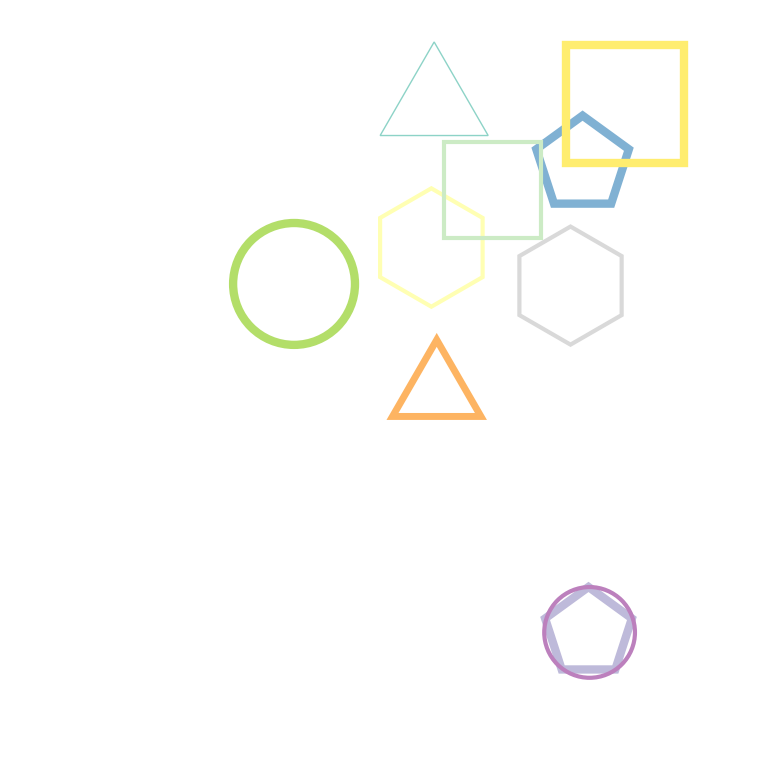[{"shape": "triangle", "thickness": 0.5, "radius": 0.4, "center": [0.564, 0.864]}, {"shape": "hexagon", "thickness": 1.5, "radius": 0.38, "center": [0.56, 0.679]}, {"shape": "pentagon", "thickness": 3, "radius": 0.3, "center": [0.764, 0.178]}, {"shape": "pentagon", "thickness": 3, "radius": 0.32, "center": [0.757, 0.787]}, {"shape": "triangle", "thickness": 2.5, "radius": 0.33, "center": [0.567, 0.492]}, {"shape": "circle", "thickness": 3, "radius": 0.4, "center": [0.382, 0.631]}, {"shape": "hexagon", "thickness": 1.5, "radius": 0.38, "center": [0.741, 0.629]}, {"shape": "circle", "thickness": 1.5, "radius": 0.29, "center": [0.766, 0.179]}, {"shape": "square", "thickness": 1.5, "radius": 0.31, "center": [0.64, 0.754]}, {"shape": "square", "thickness": 3, "radius": 0.39, "center": [0.812, 0.865]}]